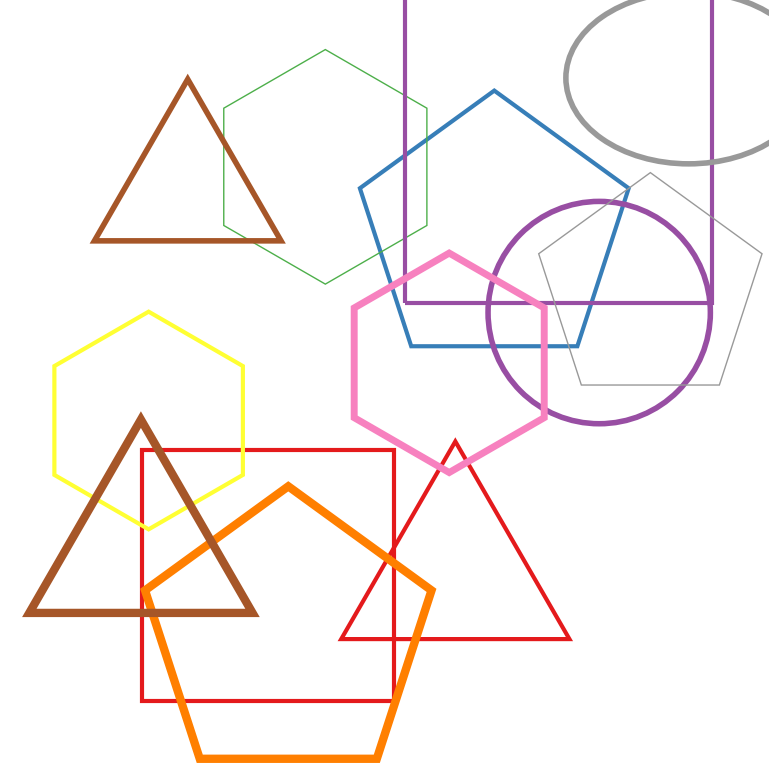[{"shape": "square", "thickness": 1.5, "radius": 0.82, "center": [0.348, 0.252]}, {"shape": "triangle", "thickness": 1.5, "radius": 0.86, "center": [0.591, 0.256]}, {"shape": "pentagon", "thickness": 1.5, "radius": 0.92, "center": [0.642, 0.699]}, {"shape": "hexagon", "thickness": 0.5, "radius": 0.76, "center": [0.423, 0.783]}, {"shape": "square", "thickness": 1.5, "radius": 1.0, "center": [0.726, 0.805]}, {"shape": "circle", "thickness": 2, "radius": 0.72, "center": [0.778, 0.594]}, {"shape": "pentagon", "thickness": 3, "radius": 0.98, "center": [0.374, 0.173]}, {"shape": "hexagon", "thickness": 1.5, "radius": 0.71, "center": [0.193, 0.454]}, {"shape": "triangle", "thickness": 3, "radius": 0.84, "center": [0.183, 0.288]}, {"shape": "triangle", "thickness": 2, "radius": 0.7, "center": [0.244, 0.757]}, {"shape": "hexagon", "thickness": 2.5, "radius": 0.71, "center": [0.583, 0.529]}, {"shape": "pentagon", "thickness": 0.5, "radius": 0.76, "center": [0.845, 0.623]}, {"shape": "oval", "thickness": 2, "radius": 0.8, "center": [0.894, 0.899]}]